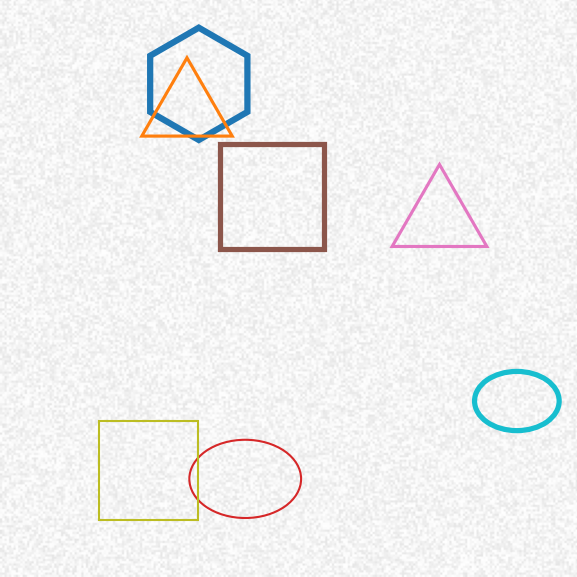[{"shape": "hexagon", "thickness": 3, "radius": 0.49, "center": [0.344, 0.854]}, {"shape": "triangle", "thickness": 1.5, "radius": 0.45, "center": [0.324, 0.809]}, {"shape": "oval", "thickness": 1, "radius": 0.48, "center": [0.425, 0.17]}, {"shape": "square", "thickness": 2.5, "radius": 0.45, "center": [0.471, 0.659]}, {"shape": "triangle", "thickness": 1.5, "radius": 0.47, "center": [0.761, 0.62]}, {"shape": "square", "thickness": 1, "radius": 0.43, "center": [0.258, 0.185]}, {"shape": "oval", "thickness": 2.5, "radius": 0.37, "center": [0.895, 0.305]}]